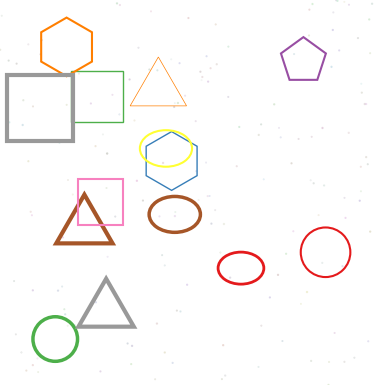[{"shape": "oval", "thickness": 2, "radius": 0.3, "center": [0.626, 0.304]}, {"shape": "circle", "thickness": 1.5, "radius": 0.32, "center": [0.846, 0.345]}, {"shape": "hexagon", "thickness": 1, "radius": 0.38, "center": [0.446, 0.582]}, {"shape": "circle", "thickness": 2.5, "radius": 0.29, "center": [0.143, 0.119]}, {"shape": "square", "thickness": 1, "radius": 0.33, "center": [0.252, 0.749]}, {"shape": "pentagon", "thickness": 1.5, "radius": 0.31, "center": [0.788, 0.842]}, {"shape": "triangle", "thickness": 0.5, "radius": 0.42, "center": [0.411, 0.767]}, {"shape": "hexagon", "thickness": 1.5, "radius": 0.38, "center": [0.173, 0.878]}, {"shape": "oval", "thickness": 1.5, "radius": 0.34, "center": [0.431, 0.614]}, {"shape": "triangle", "thickness": 3, "radius": 0.42, "center": [0.219, 0.41]}, {"shape": "oval", "thickness": 2.5, "radius": 0.33, "center": [0.454, 0.443]}, {"shape": "square", "thickness": 1.5, "radius": 0.29, "center": [0.262, 0.475]}, {"shape": "triangle", "thickness": 3, "radius": 0.42, "center": [0.276, 0.193]}, {"shape": "square", "thickness": 3, "radius": 0.43, "center": [0.105, 0.721]}]